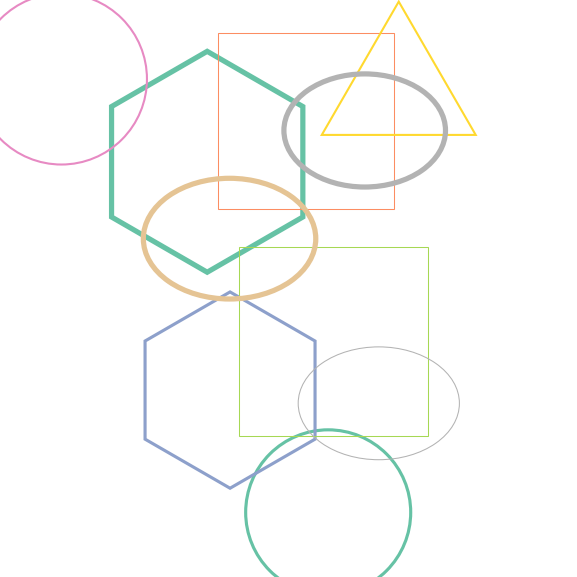[{"shape": "hexagon", "thickness": 2.5, "radius": 0.96, "center": [0.359, 0.719]}, {"shape": "circle", "thickness": 1.5, "radius": 0.71, "center": [0.568, 0.112]}, {"shape": "square", "thickness": 0.5, "radius": 0.76, "center": [0.529, 0.789]}, {"shape": "hexagon", "thickness": 1.5, "radius": 0.85, "center": [0.398, 0.324]}, {"shape": "circle", "thickness": 1, "radius": 0.74, "center": [0.106, 0.862]}, {"shape": "square", "thickness": 0.5, "radius": 0.82, "center": [0.578, 0.408]}, {"shape": "triangle", "thickness": 1, "radius": 0.77, "center": [0.69, 0.842]}, {"shape": "oval", "thickness": 2.5, "radius": 0.75, "center": [0.397, 0.586]}, {"shape": "oval", "thickness": 0.5, "radius": 0.7, "center": [0.656, 0.301]}, {"shape": "oval", "thickness": 2.5, "radius": 0.7, "center": [0.632, 0.773]}]